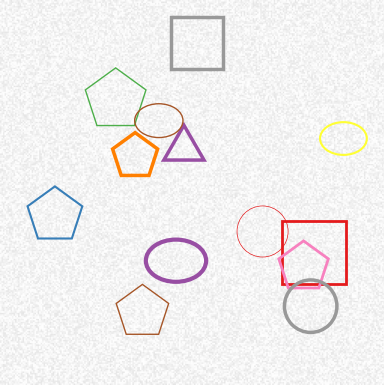[{"shape": "circle", "thickness": 0.5, "radius": 0.33, "center": [0.682, 0.399]}, {"shape": "square", "thickness": 2, "radius": 0.41, "center": [0.816, 0.344]}, {"shape": "pentagon", "thickness": 1.5, "radius": 0.37, "center": [0.143, 0.441]}, {"shape": "pentagon", "thickness": 1, "radius": 0.41, "center": [0.3, 0.741]}, {"shape": "oval", "thickness": 3, "radius": 0.39, "center": [0.457, 0.323]}, {"shape": "triangle", "thickness": 2.5, "radius": 0.3, "center": [0.478, 0.614]}, {"shape": "pentagon", "thickness": 2.5, "radius": 0.31, "center": [0.351, 0.594]}, {"shape": "oval", "thickness": 1.5, "radius": 0.3, "center": [0.892, 0.64]}, {"shape": "oval", "thickness": 1, "radius": 0.31, "center": [0.413, 0.687]}, {"shape": "pentagon", "thickness": 1, "radius": 0.36, "center": [0.37, 0.19]}, {"shape": "pentagon", "thickness": 2, "radius": 0.34, "center": [0.789, 0.307]}, {"shape": "square", "thickness": 2.5, "radius": 0.34, "center": [0.511, 0.889]}, {"shape": "circle", "thickness": 2.5, "radius": 0.34, "center": [0.807, 0.205]}]